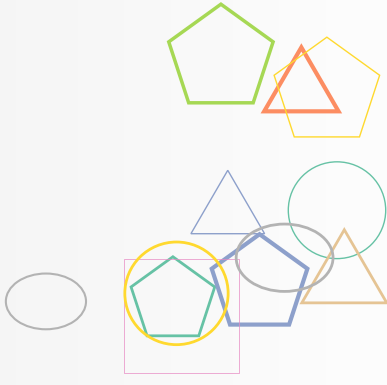[{"shape": "pentagon", "thickness": 2, "radius": 0.57, "center": [0.446, 0.22]}, {"shape": "circle", "thickness": 1, "radius": 0.63, "center": [0.87, 0.454]}, {"shape": "triangle", "thickness": 3, "radius": 0.55, "center": [0.778, 0.766]}, {"shape": "triangle", "thickness": 1, "radius": 0.55, "center": [0.588, 0.448]}, {"shape": "pentagon", "thickness": 3, "radius": 0.65, "center": [0.67, 0.262]}, {"shape": "square", "thickness": 0.5, "radius": 0.74, "center": [0.469, 0.18]}, {"shape": "pentagon", "thickness": 2.5, "radius": 0.71, "center": [0.57, 0.848]}, {"shape": "pentagon", "thickness": 1, "radius": 0.72, "center": [0.844, 0.76]}, {"shape": "circle", "thickness": 2, "radius": 0.67, "center": [0.455, 0.238]}, {"shape": "triangle", "thickness": 2, "radius": 0.63, "center": [0.889, 0.277]}, {"shape": "oval", "thickness": 1.5, "radius": 0.52, "center": [0.119, 0.217]}, {"shape": "oval", "thickness": 2, "radius": 0.62, "center": [0.734, 0.331]}]